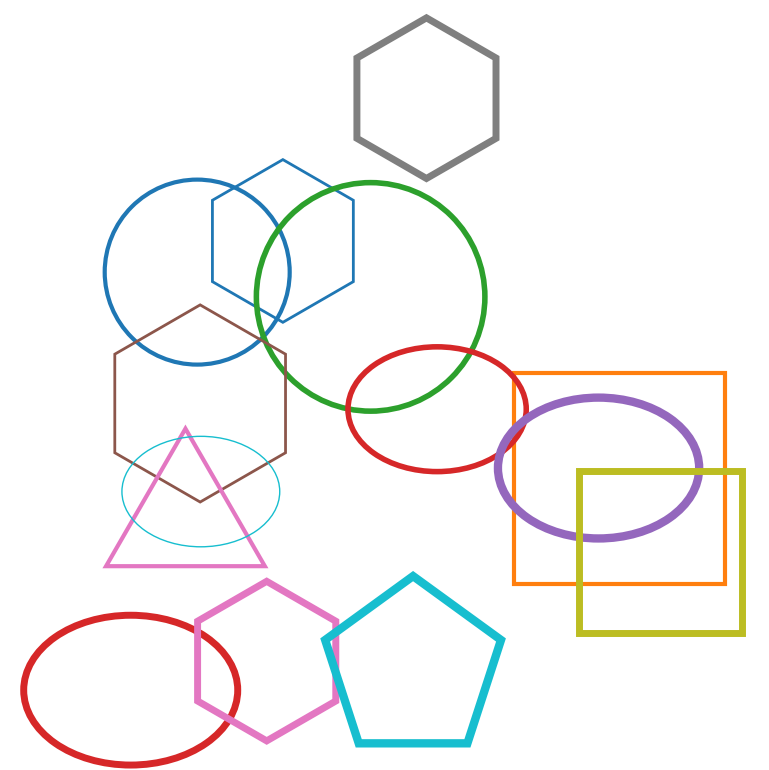[{"shape": "hexagon", "thickness": 1, "radius": 0.53, "center": [0.367, 0.687]}, {"shape": "circle", "thickness": 1.5, "radius": 0.6, "center": [0.256, 0.647]}, {"shape": "square", "thickness": 1.5, "radius": 0.69, "center": [0.804, 0.379]}, {"shape": "circle", "thickness": 2, "radius": 0.74, "center": [0.481, 0.614]}, {"shape": "oval", "thickness": 2.5, "radius": 0.69, "center": [0.17, 0.104]}, {"shape": "oval", "thickness": 2, "radius": 0.58, "center": [0.568, 0.469]}, {"shape": "oval", "thickness": 3, "radius": 0.65, "center": [0.777, 0.392]}, {"shape": "hexagon", "thickness": 1, "radius": 0.64, "center": [0.26, 0.476]}, {"shape": "hexagon", "thickness": 2.5, "radius": 0.52, "center": [0.346, 0.141]}, {"shape": "triangle", "thickness": 1.5, "radius": 0.6, "center": [0.241, 0.324]}, {"shape": "hexagon", "thickness": 2.5, "radius": 0.52, "center": [0.554, 0.872]}, {"shape": "square", "thickness": 2.5, "radius": 0.53, "center": [0.857, 0.283]}, {"shape": "oval", "thickness": 0.5, "radius": 0.51, "center": [0.261, 0.362]}, {"shape": "pentagon", "thickness": 3, "radius": 0.6, "center": [0.536, 0.132]}]